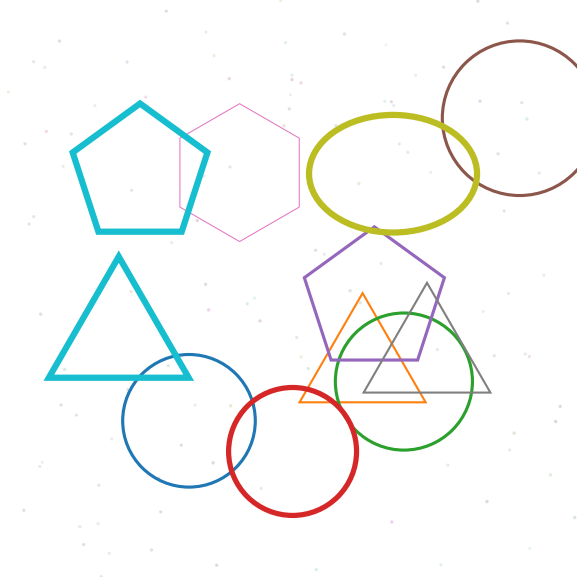[{"shape": "circle", "thickness": 1.5, "radius": 0.57, "center": [0.327, 0.27]}, {"shape": "triangle", "thickness": 1, "radius": 0.63, "center": [0.628, 0.366]}, {"shape": "circle", "thickness": 1.5, "radius": 0.59, "center": [0.699, 0.338]}, {"shape": "circle", "thickness": 2.5, "radius": 0.55, "center": [0.507, 0.217]}, {"shape": "pentagon", "thickness": 1.5, "radius": 0.64, "center": [0.648, 0.479]}, {"shape": "circle", "thickness": 1.5, "radius": 0.67, "center": [0.9, 0.794]}, {"shape": "hexagon", "thickness": 0.5, "radius": 0.6, "center": [0.415, 0.7]}, {"shape": "triangle", "thickness": 1, "radius": 0.63, "center": [0.739, 0.383]}, {"shape": "oval", "thickness": 3, "radius": 0.73, "center": [0.681, 0.698]}, {"shape": "pentagon", "thickness": 3, "radius": 0.61, "center": [0.243, 0.697]}, {"shape": "triangle", "thickness": 3, "radius": 0.7, "center": [0.206, 0.415]}]